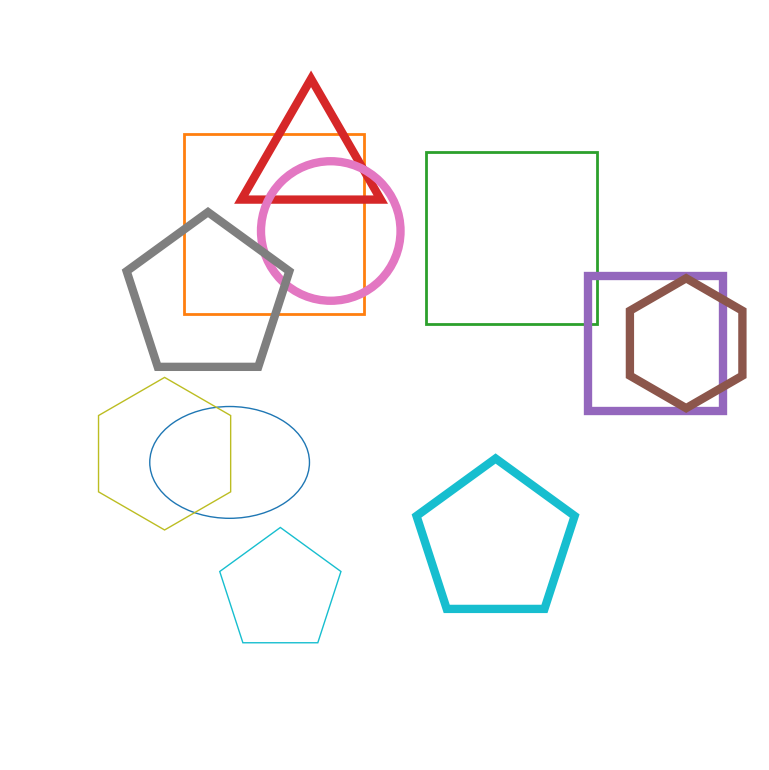[{"shape": "oval", "thickness": 0.5, "radius": 0.52, "center": [0.298, 0.399]}, {"shape": "square", "thickness": 1, "radius": 0.58, "center": [0.356, 0.709]}, {"shape": "square", "thickness": 1, "radius": 0.56, "center": [0.664, 0.691]}, {"shape": "triangle", "thickness": 3, "radius": 0.52, "center": [0.404, 0.793]}, {"shape": "square", "thickness": 3, "radius": 0.44, "center": [0.851, 0.554]}, {"shape": "hexagon", "thickness": 3, "radius": 0.42, "center": [0.891, 0.554]}, {"shape": "circle", "thickness": 3, "radius": 0.45, "center": [0.43, 0.7]}, {"shape": "pentagon", "thickness": 3, "radius": 0.56, "center": [0.27, 0.613]}, {"shape": "hexagon", "thickness": 0.5, "radius": 0.5, "center": [0.214, 0.411]}, {"shape": "pentagon", "thickness": 0.5, "radius": 0.41, "center": [0.364, 0.232]}, {"shape": "pentagon", "thickness": 3, "radius": 0.54, "center": [0.644, 0.297]}]